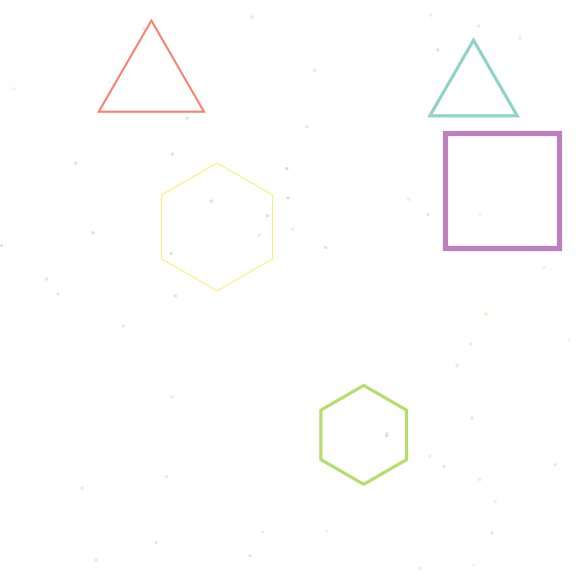[{"shape": "triangle", "thickness": 1.5, "radius": 0.44, "center": [0.82, 0.842]}, {"shape": "triangle", "thickness": 1, "radius": 0.53, "center": [0.262, 0.858]}, {"shape": "hexagon", "thickness": 1.5, "radius": 0.43, "center": [0.63, 0.246]}, {"shape": "square", "thickness": 2.5, "radius": 0.49, "center": [0.87, 0.669]}, {"shape": "hexagon", "thickness": 0.5, "radius": 0.55, "center": [0.376, 0.606]}]